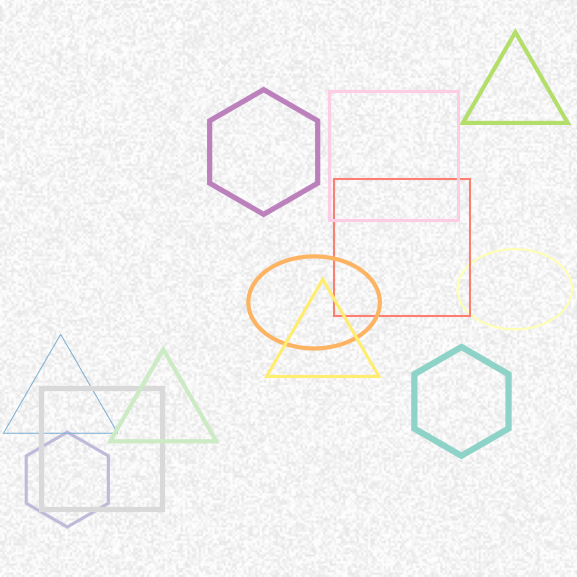[{"shape": "hexagon", "thickness": 3, "radius": 0.47, "center": [0.799, 0.304]}, {"shape": "oval", "thickness": 1, "radius": 0.5, "center": [0.891, 0.498]}, {"shape": "hexagon", "thickness": 1.5, "radius": 0.41, "center": [0.116, 0.169]}, {"shape": "square", "thickness": 1, "radius": 0.59, "center": [0.696, 0.571]}, {"shape": "triangle", "thickness": 0.5, "radius": 0.57, "center": [0.105, 0.306]}, {"shape": "oval", "thickness": 2, "radius": 0.57, "center": [0.544, 0.475]}, {"shape": "triangle", "thickness": 2, "radius": 0.52, "center": [0.892, 0.839]}, {"shape": "square", "thickness": 1.5, "radius": 0.56, "center": [0.681, 0.729]}, {"shape": "square", "thickness": 2.5, "radius": 0.52, "center": [0.176, 0.222]}, {"shape": "hexagon", "thickness": 2.5, "radius": 0.54, "center": [0.457, 0.736]}, {"shape": "triangle", "thickness": 2, "radius": 0.53, "center": [0.283, 0.288]}, {"shape": "triangle", "thickness": 1.5, "radius": 0.56, "center": [0.559, 0.403]}]